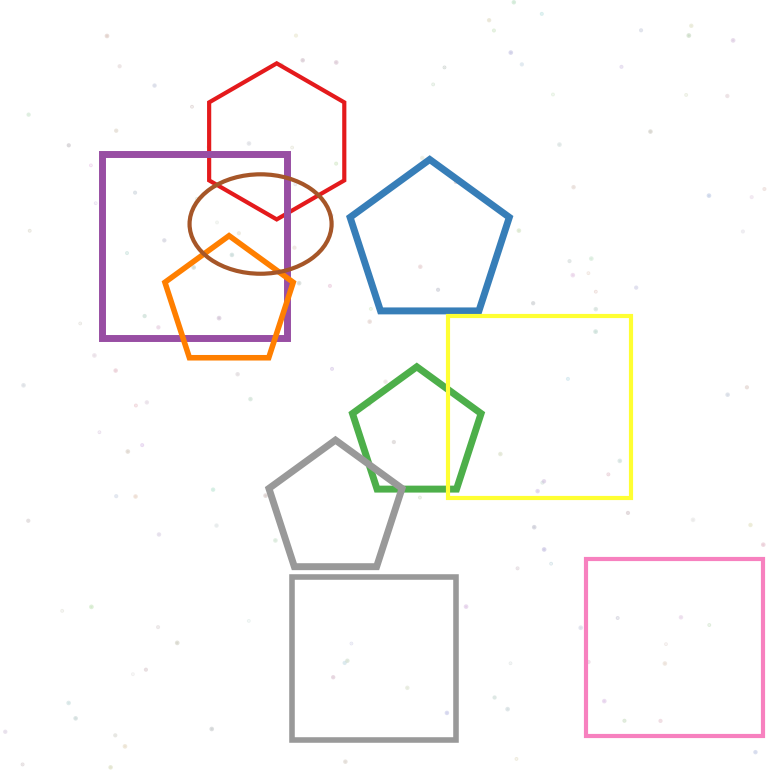[{"shape": "hexagon", "thickness": 1.5, "radius": 0.51, "center": [0.359, 0.816]}, {"shape": "pentagon", "thickness": 2.5, "radius": 0.54, "center": [0.558, 0.684]}, {"shape": "pentagon", "thickness": 2.5, "radius": 0.44, "center": [0.541, 0.436]}, {"shape": "square", "thickness": 2.5, "radius": 0.6, "center": [0.252, 0.681]}, {"shape": "pentagon", "thickness": 2, "radius": 0.44, "center": [0.298, 0.606]}, {"shape": "square", "thickness": 1.5, "radius": 0.59, "center": [0.701, 0.471]}, {"shape": "oval", "thickness": 1.5, "radius": 0.46, "center": [0.338, 0.709]}, {"shape": "square", "thickness": 1.5, "radius": 0.57, "center": [0.876, 0.159]}, {"shape": "pentagon", "thickness": 2.5, "radius": 0.45, "center": [0.436, 0.338]}, {"shape": "square", "thickness": 2, "radius": 0.53, "center": [0.486, 0.145]}]